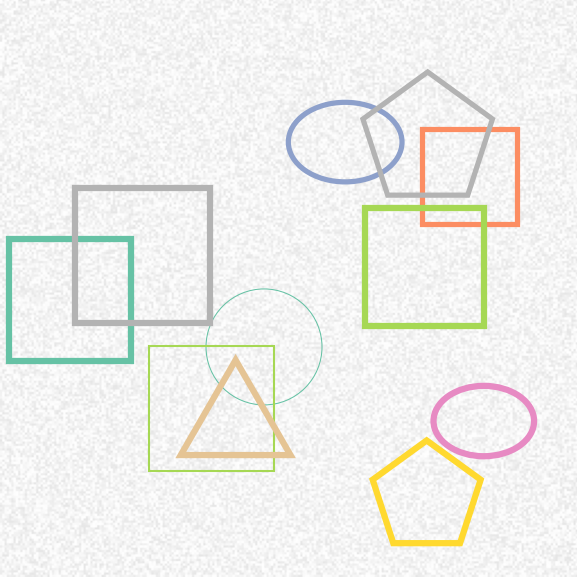[{"shape": "circle", "thickness": 0.5, "radius": 0.5, "center": [0.457, 0.398]}, {"shape": "square", "thickness": 3, "radius": 0.53, "center": [0.121, 0.479]}, {"shape": "square", "thickness": 2.5, "radius": 0.41, "center": [0.813, 0.693]}, {"shape": "oval", "thickness": 2.5, "radius": 0.49, "center": [0.598, 0.753]}, {"shape": "oval", "thickness": 3, "radius": 0.44, "center": [0.838, 0.27]}, {"shape": "square", "thickness": 1, "radius": 0.54, "center": [0.366, 0.291]}, {"shape": "square", "thickness": 3, "radius": 0.51, "center": [0.735, 0.536]}, {"shape": "pentagon", "thickness": 3, "radius": 0.49, "center": [0.739, 0.138]}, {"shape": "triangle", "thickness": 3, "radius": 0.55, "center": [0.408, 0.266]}, {"shape": "pentagon", "thickness": 2.5, "radius": 0.59, "center": [0.741, 0.757]}, {"shape": "square", "thickness": 3, "radius": 0.58, "center": [0.247, 0.557]}]